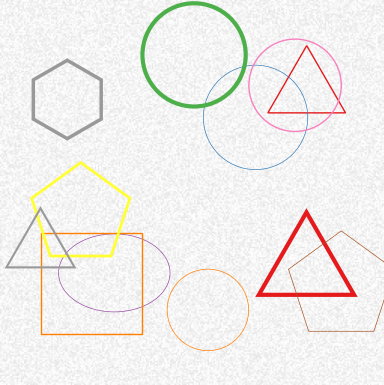[{"shape": "triangle", "thickness": 3, "radius": 0.71, "center": [0.796, 0.306]}, {"shape": "triangle", "thickness": 1, "radius": 0.58, "center": [0.797, 0.765]}, {"shape": "circle", "thickness": 0.5, "radius": 0.68, "center": [0.664, 0.695]}, {"shape": "circle", "thickness": 3, "radius": 0.67, "center": [0.504, 0.857]}, {"shape": "oval", "thickness": 0.5, "radius": 0.72, "center": [0.297, 0.291]}, {"shape": "circle", "thickness": 0.5, "radius": 0.53, "center": [0.54, 0.195]}, {"shape": "square", "thickness": 1, "radius": 0.65, "center": [0.238, 0.264]}, {"shape": "pentagon", "thickness": 2, "radius": 0.67, "center": [0.21, 0.444]}, {"shape": "pentagon", "thickness": 0.5, "radius": 0.72, "center": [0.886, 0.256]}, {"shape": "circle", "thickness": 1, "radius": 0.6, "center": [0.766, 0.779]}, {"shape": "triangle", "thickness": 1.5, "radius": 0.51, "center": [0.105, 0.357]}, {"shape": "hexagon", "thickness": 2.5, "radius": 0.51, "center": [0.175, 0.742]}]